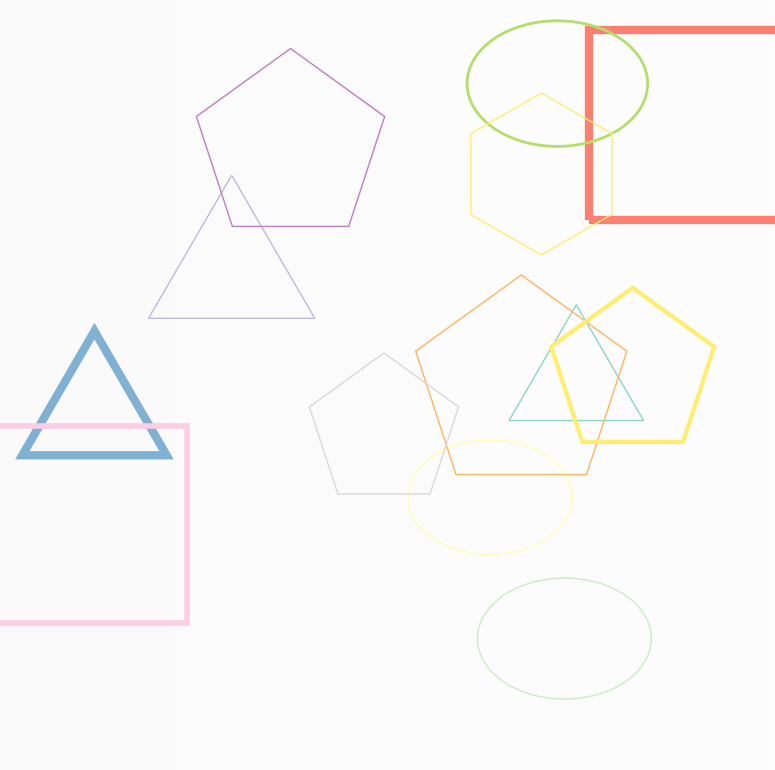[{"shape": "triangle", "thickness": 0.5, "radius": 0.5, "center": [0.744, 0.504]}, {"shape": "oval", "thickness": 0.5, "radius": 0.53, "center": [0.632, 0.354]}, {"shape": "triangle", "thickness": 0.5, "radius": 0.62, "center": [0.299, 0.649]}, {"shape": "square", "thickness": 3, "radius": 0.62, "center": [0.883, 0.838]}, {"shape": "triangle", "thickness": 3, "radius": 0.54, "center": [0.122, 0.463]}, {"shape": "pentagon", "thickness": 0.5, "radius": 0.72, "center": [0.673, 0.5]}, {"shape": "oval", "thickness": 1, "radius": 0.58, "center": [0.719, 0.891]}, {"shape": "square", "thickness": 2, "radius": 0.64, "center": [0.113, 0.318]}, {"shape": "pentagon", "thickness": 0.5, "radius": 0.51, "center": [0.495, 0.44]}, {"shape": "pentagon", "thickness": 0.5, "radius": 0.64, "center": [0.375, 0.809]}, {"shape": "oval", "thickness": 0.5, "radius": 0.56, "center": [0.728, 0.171]}, {"shape": "hexagon", "thickness": 0.5, "radius": 0.53, "center": [0.698, 0.774]}, {"shape": "pentagon", "thickness": 1.5, "radius": 0.55, "center": [0.816, 0.516]}]